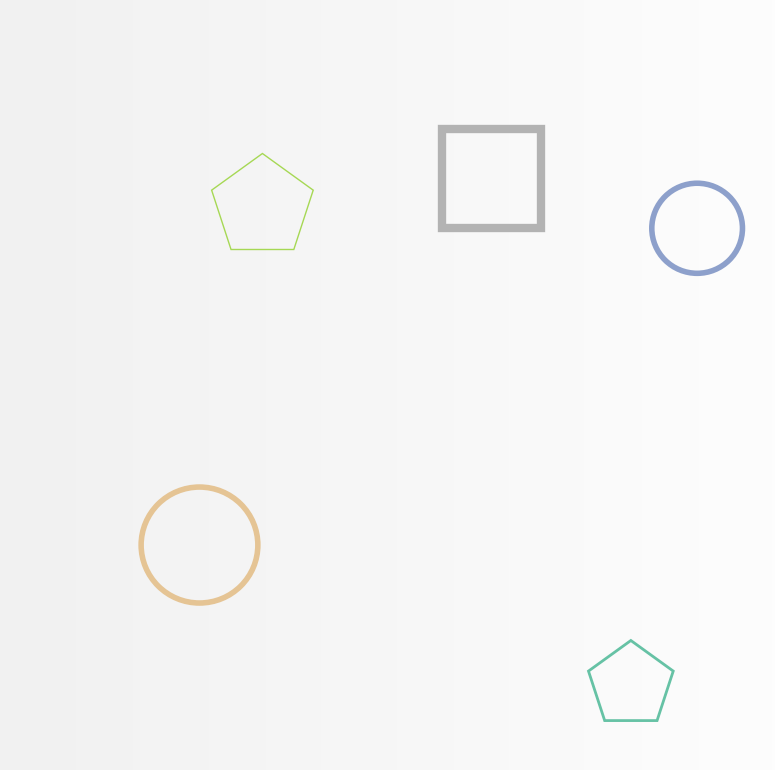[{"shape": "pentagon", "thickness": 1, "radius": 0.29, "center": [0.814, 0.111]}, {"shape": "circle", "thickness": 2, "radius": 0.29, "center": [0.9, 0.704]}, {"shape": "pentagon", "thickness": 0.5, "radius": 0.34, "center": [0.339, 0.732]}, {"shape": "circle", "thickness": 2, "radius": 0.38, "center": [0.257, 0.292]}, {"shape": "square", "thickness": 3, "radius": 0.32, "center": [0.634, 0.768]}]